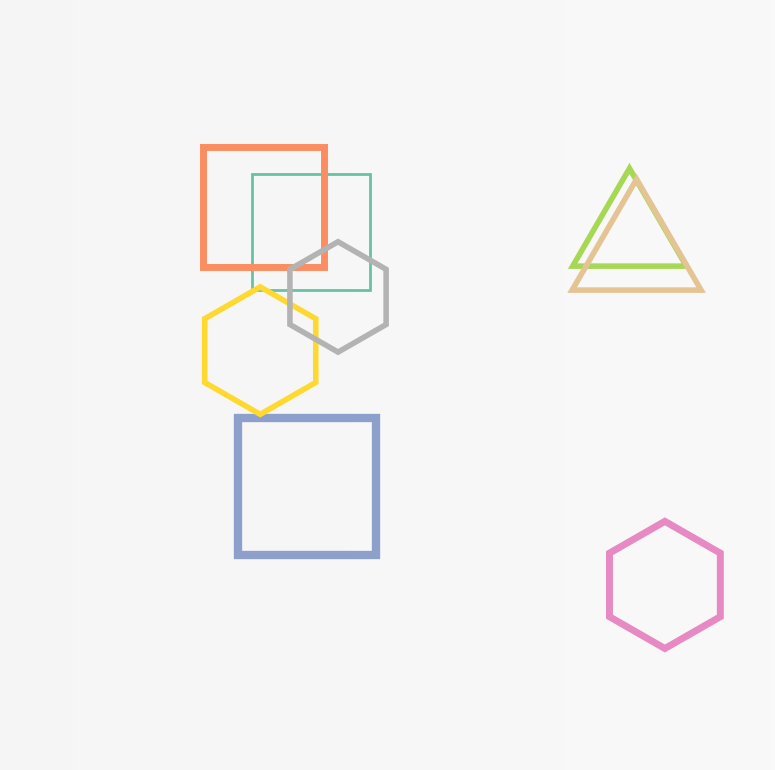[{"shape": "square", "thickness": 1, "radius": 0.38, "center": [0.402, 0.699]}, {"shape": "square", "thickness": 2.5, "radius": 0.39, "center": [0.34, 0.731]}, {"shape": "square", "thickness": 3, "radius": 0.45, "center": [0.397, 0.368]}, {"shape": "hexagon", "thickness": 2.5, "radius": 0.41, "center": [0.858, 0.24]}, {"shape": "triangle", "thickness": 2, "radius": 0.42, "center": [0.812, 0.697]}, {"shape": "hexagon", "thickness": 2, "radius": 0.41, "center": [0.336, 0.545]}, {"shape": "triangle", "thickness": 2, "radius": 0.48, "center": [0.821, 0.671]}, {"shape": "hexagon", "thickness": 2, "radius": 0.36, "center": [0.436, 0.614]}]